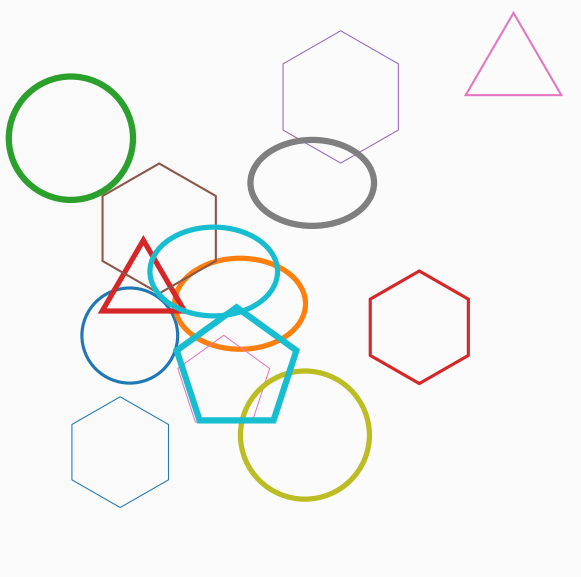[{"shape": "circle", "thickness": 1.5, "radius": 0.41, "center": [0.223, 0.418]}, {"shape": "hexagon", "thickness": 0.5, "radius": 0.48, "center": [0.207, 0.216]}, {"shape": "oval", "thickness": 2.5, "radius": 0.56, "center": [0.413, 0.473]}, {"shape": "circle", "thickness": 3, "radius": 0.53, "center": [0.122, 0.76]}, {"shape": "triangle", "thickness": 2.5, "radius": 0.41, "center": [0.247, 0.501]}, {"shape": "hexagon", "thickness": 1.5, "radius": 0.49, "center": [0.721, 0.432]}, {"shape": "hexagon", "thickness": 0.5, "radius": 0.57, "center": [0.586, 0.831]}, {"shape": "hexagon", "thickness": 1, "radius": 0.56, "center": [0.274, 0.603]}, {"shape": "triangle", "thickness": 1, "radius": 0.47, "center": [0.883, 0.882]}, {"shape": "pentagon", "thickness": 0.5, "radius": 0.42, "center": [0.385, 0.335]}, {"shape": "oval", "thickness": 3, "radius": 0.53, "center": [0.537, 0.682]}, {"shape": "circle", "thickness": 2.5, "radius": 0.55, "center": [0.525, 0.246]}, {"shape": "pentagon", "thickness": 3, "radius": 0.54, "center": [0.407, 0.359]}, {"shape": "oval", "thickness": 2.5, "radius": 0.55, "center": [0.368, 0.529]}]